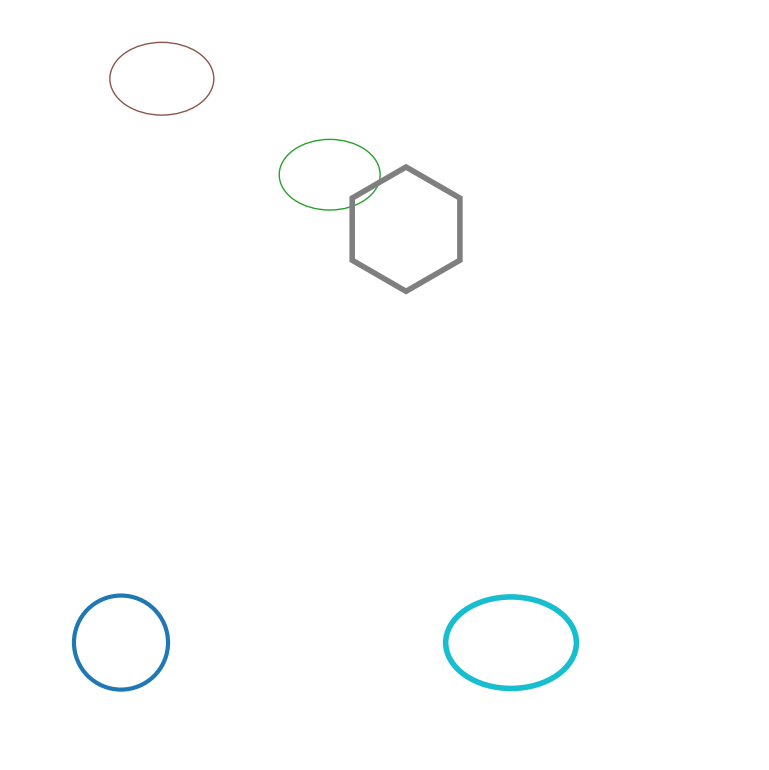[{"shape": "circle", "thickness": 1.5, "radius": 0.31, "center": [0.157, 0.165]}, {"shape": "oval", "thickness": 0.5, "radius": 0.33, "center": [0.428, 0.773]}, {"shape": "oval", "thickness": 0.5, "radius": 0.34, "center": [0.21, 0.898]}, {"shape": "hexagon", "thickness": 2, "radius": 0.4, "center": [0.527, 0.702]}, {"shape": "oval", "thickness": 2, "radius": 0.42, "center": [0.664, 0.165]}]